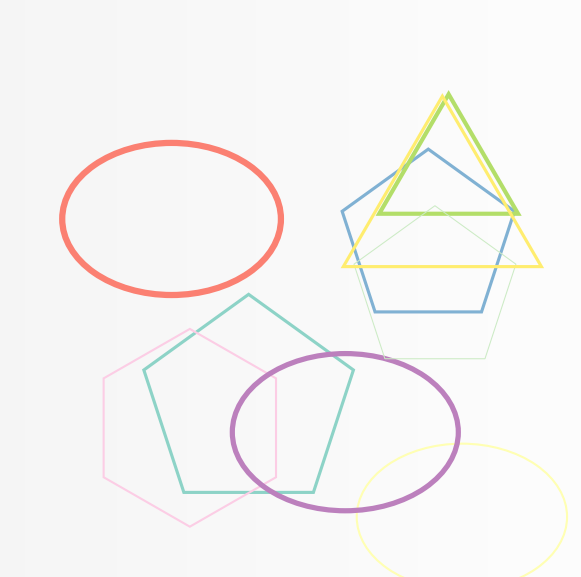[{"shape": "pentagon", "thickness": 1.5, "radius": 0.95, "center": [0.428, 0.3]}, {"shape": "oval", "thickness": 1, "radius": 0.9, "center": [0.795, 0.104]}, {"shape": "oval", "thickness": 3, "radius": 0.94, "center": [0.295, 0.62]}, {"shape": "pentagon", "thickness": 1.5, "radius": 0.78, "center": [0.737, 0.585]}, {"shape": "triangle", "thickness": 2, "radius": 0.69, "center": [0.772, 0.698]}, {"shape": "hexagon", "thickness": 1, "radius": 0.86, "center": [0.327, 0.258]}, {"shape": "oval", "thickness": 2.5, "radius": 0.97, "center": [0.594, 0.251]}, {"shape": "pentagon", "thickness": 0.5, "radius": 0.73, "center": [0.748, 0.496]}, {"shape": "triangle", "thickness": 1.5, "radius": 0.98, "center": [0.761, 0.636]}]